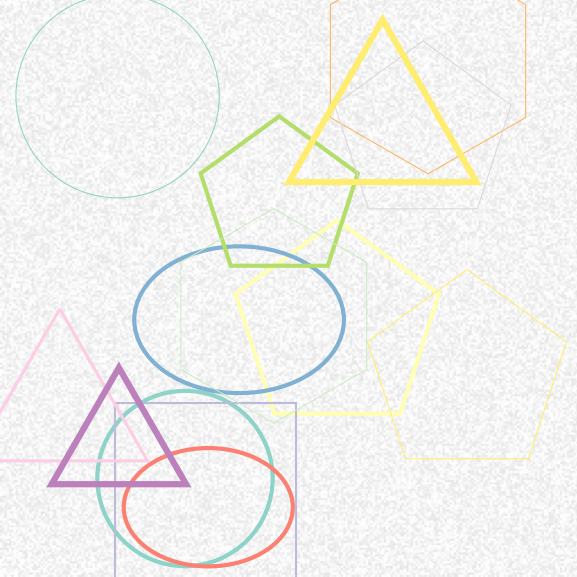[{"shape": "circle", "thickness": 2, "radius": 0.76, "center": [0.32, 0.171]}, {"shape": "circle", "thickness": 0.5, "radius": 0.88, "center": [0.204, 0.833]}, {"shape": "pentagon", "thickness": 2, "radius": 0.93, "center": [0.584, 0.433]}, {"shape": "square", "thickness": 1, "radius": 0.78, "center": [0.356, 0.144]}, {"shape": "oval", "thickness": 2, "radius": 0.73, "center": [0.361, 0.121]}, {"shape": "oval", "thickness": 2, "radius": 0.91, "center": [0.414, 0.445]}, {"shape": "hexagon", "thickness": 0.5, "radius": 0.98, "center": [0.741, 0.893]}, {"shape": "pentagon", "thickness": 2, "radius": 0.72, "center": [0.484, 0.655]}, {"shape": "triangle", "thickness": 1.5, "radius": 0.88, "center": [0.104, 0.289]}, {"shape": "pentagon", "thickness": 0.5, "radius": 0.8, "center": [0.732, 0.767]}, {"shape": "triangle", "thickness": 3, "radius": 0.67, "center": [0.206, 0.228]}, {"shape": "hexagon", "thickness": 0.5, "radius": 0.93, "center": [0.474, 0.452]}, {"shape": "triangle", "thickness": 3, "radius": 0.94, "center": [0.663, 0.778]}, {"shape": "pentagon", "thickness": 0.5, "radius": 0.91, "center": [0.809, 0.351]}]